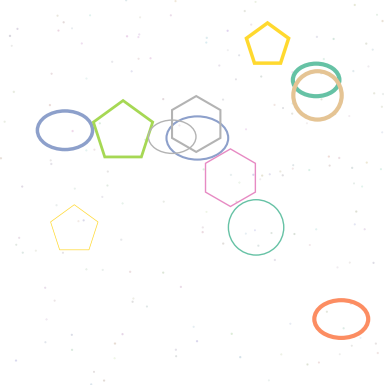[{"shape": "circle", "thickness": 1, "radius": 0.36, "center": [0.665, 0.409]}, {"shape": "oval", "thickness": 3, "radius": 0.3, "center": [0.821, 0.792]}, {"shape": "oval", "thickness": 3, "radius": 0.35, "center": [0.886, 0.171]}, {"shape": "oval", "thickness": 2.5, "radius": 0.36, "center": [0.169, 0.662]}, {"shape": "oval", "thickness": 1.5, "radius": 0.4, "center": [0.513, 0.642]}, {"shape": "hexagon", "thickness": 1, "radius": 0.37, "center": [0.599, 0.538]}, {"shape": "pentagon", "thickness": 2, "radius": 0.4, "center": [0.32, 0.658]}, {"shape": "pentagon", "thickness": 0.5, "radius": 0.32, "center": [0.193, 0.404]}, {"shape": "pentagon", "thickness": 2.5, "radius": 0.29, "center": [0.695, 0.883]}, {"shape": "circle", "thickness": 3, "radius": 0.31, "center": [0.825, 0.752]}, {"shape": "hexagon", "thickness": 1.5, "radius": 0.36, "center": [0.51, 0.678]}, {"shape": "oval", "thickness": 1, "radius": 0.31, "center": [0.447, 0.645]}]